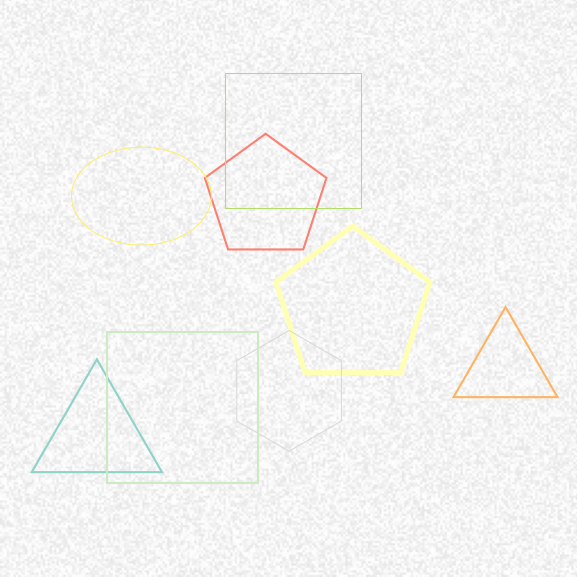[{"shape": "triangle", "thickness": 1, "radius": 0.65, "center": [0.168, 0.247]}, {"shape": "pentagon", "thickness": 2.5, "radius": 0.7, "center": [0.611, 0.467]}, {"shape": "pentagon", "thickness": 1, "radius": 0.55, "center": [0.46, 0.657]}, {"shape": "triangle", "thickness": 1, "radius": 0.52, "center": [0.875, 0.363]}, {"shape": "square", "thickness": 0.5, "radius": 0.59, "center": [0.507, 0.756]}, {"shape": "hexagon", "thickness": 0.5, "radius": 0.52, "center": [0.501, 0.322]}, {"shape": "square", "thickness": 1, "radius": 0.65, "center": [0.316, 0.293]}, {"shape": "oval", "thickness": 0.5, "radius": 0.61, "center": [0.245, 0.66]}]